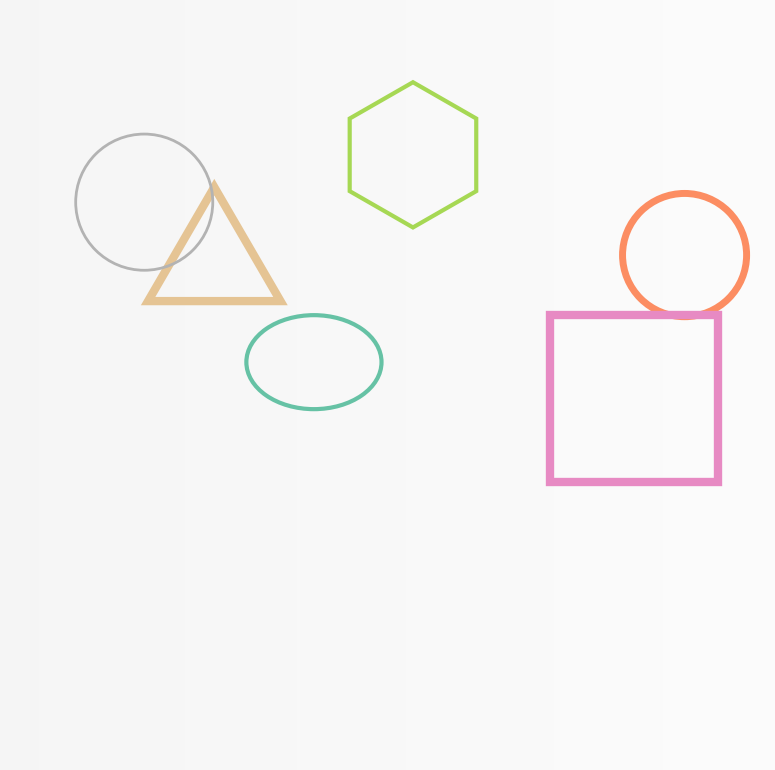[{"shape": "oval", "thickness": 1.5, "radius": 0.44, "center": [0.405, 0.53]}, {"shape": "circle", "thickness": 2.5, "radius": 0.4, "center": [0.883, 0.669]}, {"shape": "square", "thickness": 3, "radius": 0.54, "center": [0.818, 0.483]}, {"shape": "hexagon", "thickness": 1.5, "radius": 0.47, "center": [0.533, 0.799]}, {"shape": "triangle", "thickness": 3, "radius": 0.49, "center": [0.277, 0.658]}, {"shape": "circle", "thickness": 1, "radius": 0.44, "center": [0.186, 0.737]}]